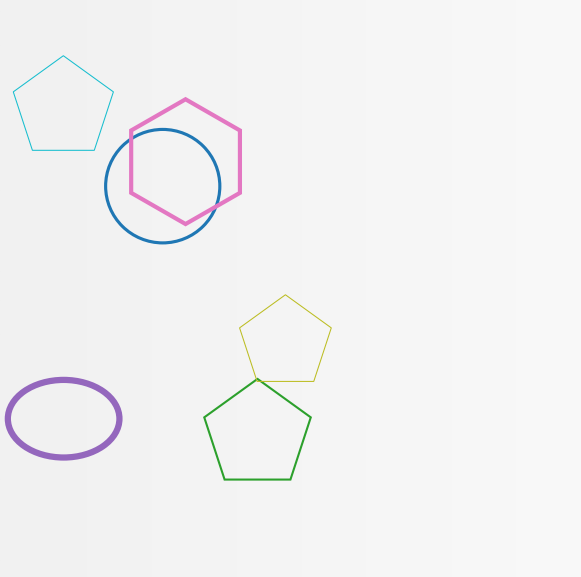[{"shape": "circle", "thickness": 1.5, "radius": 0.49, "center": [0.28, 0.677]}, {"shape": "pentagon", "thickness": 1, "radius": 0.48, "center": [0.443, 0.247]}, {"shape": "oval", "thickness": 3, "radius": 0.48, "center": [0.109, 0.274]}, {"shape": "hexagon", "thickness": 2, "radius": 0.54, "center": [0.319, 0.719]}, {"shape": "pentagon", "thickness": 0.5, "radius": 0.41, "center": [0.491, 0.406]}, {"shape": "pentagon", "thickness": 0.5, "radius": 0.45, "center": [0.109, 0.812]}]